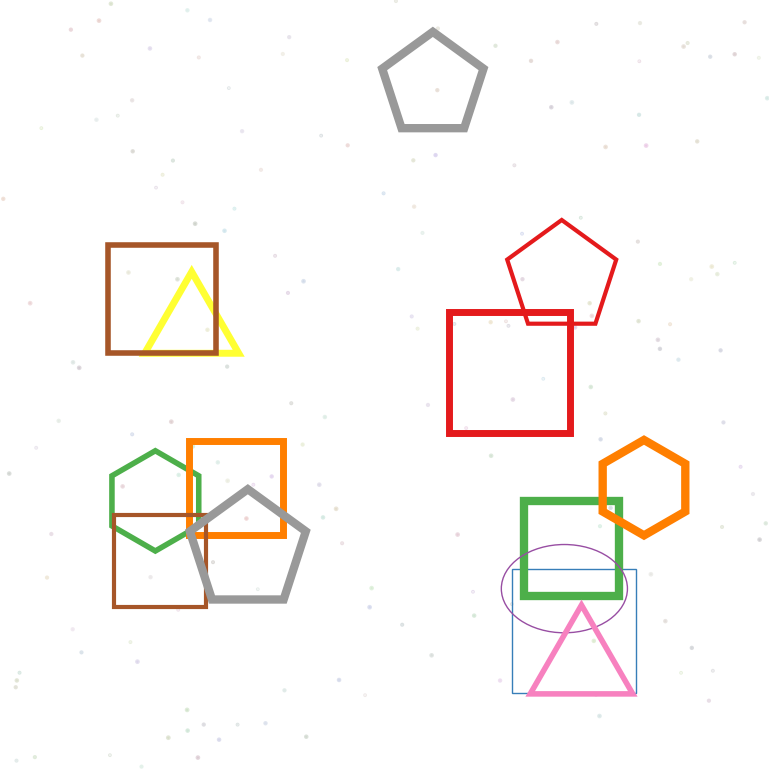[{"shape": "pentagon", "thickness": 1.5, "radius": 0.37, "center": [0.73, 0.64]}, {"shape": "square", "thickness": 2.5, "radius": 0.39, "center": [0.662, 0.516]}, {"shape": "square", "thickness": 0.5, "radius": 0.4, "center": [0.745, 0.181]}, {"shape": "square", "thickness": 3, "radius": 0.31, "center": [0.742, 0.288]}, {"shape": "hexagon", "thickness": 2, "radius": 0.33, "center": [0.202, 0.35]}, {"shape": "oval", "thickness": 0.5, "radius": 0.41, "center": [0.733, 0.236]}, {"shape": "hexagon", "thickness": 3, "radius": 0.31, "center": [0.836, 0.367]}, {"shape": "square", "thickness": 2.5, "radius": 0.3, "center": [0.307, 0.366]}, {"shape": "triangle", "thickness": 2.5, "radius": 0.35, "center": [0.249, 0.576]}, {"shape": "square", "thickness": 1.5, "radius": 0.3, "center": [0.208, 0.271]}, {"shape": "square", "thickness": 2, "radius": 0.35, "center": [0.21, 0.612]}, {"shape": "triangle", "thickness": 2, "radius": 0.38, "center": [0.755, 0.137]}, {"shape": "pentagon", "thickness": 3, "radius": 0.4, "center": [0.322, 0.285]}, {"shape": "pentagon", "thickness": 3, "radius": 0.35, "center": [0.562, 0.889]}]